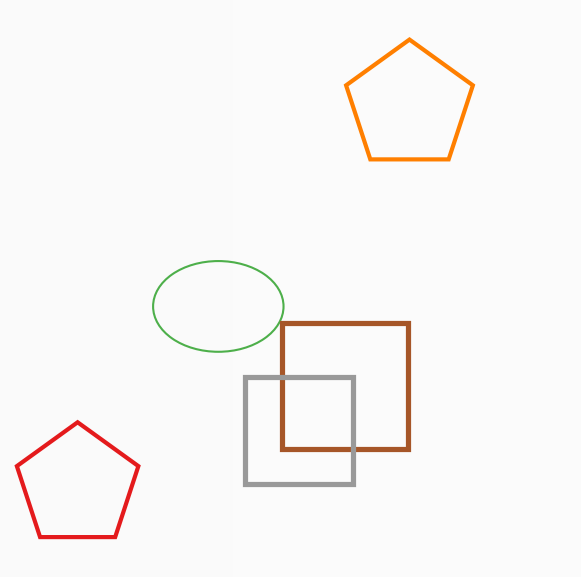[{"shape": "pentagon", "thickness": 2, "radius": 0.55, "center": [0.134, 0.158]}, {"shape": "oval", "thickness": 1, "radius": 0.56, "center": [0.376, 0.469]}, {"shape": "pentagon", "thickness": 2, "radius": 0.57, "center": [0.704, 0.816]}, {"shape": "square", "thickness": 2.5, "radius": 0.54, "center": [0.593, 0.331]}, {"shape": "square", "thickness": 2.5, "radius": 0.46, "center": [0.514, 0.254]}]